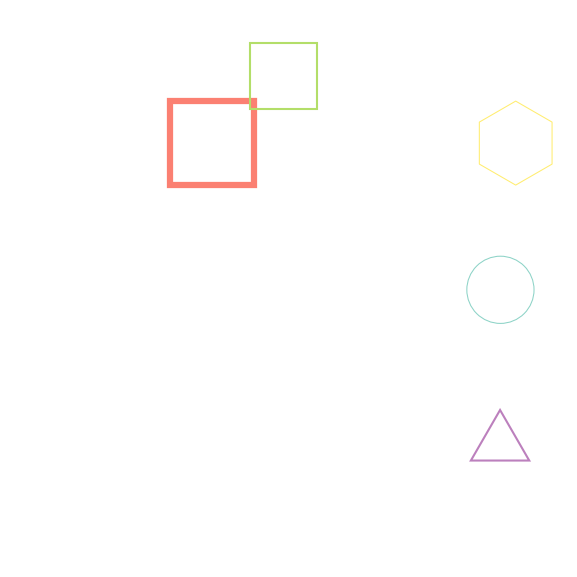[{"shape": "circle", "thickness": 0.5, "radius": 0.29, "center": [0.867, 0.497]}, {"shape": "square", "thickness": 3, "radius": 0.36, "center": [0.367, 0.752]}, {"shape": "square", "thickness": 1, "radius": 0.29, "center": [0.49, 0.868]}, {"shape": "triangle", "thickness": 1, "radius": 0.29, "center": [0.866, 0.231]}, {"shape": "hexagon", "thickness": 0.5, "radius": 0.36, "center": [0.893, 0.751]}]